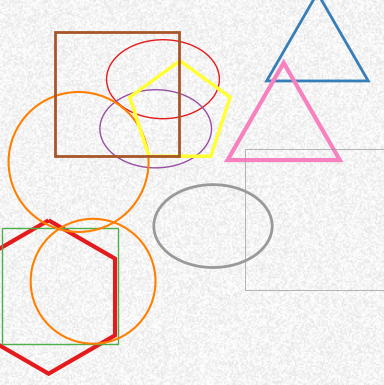[{"shape": "oval", "thickness": 1, "radius": 0.73, "center": [0.423, 0.794]}, {"shape": "hexagon", "thickness": 3, "radius": 1.0, "center": [0.126, 0.229]}, {"shape": "triangle", "thickness": 2, "radius": 0.76, "center": [0.824, 0.866]}, {"shape": "square", "thickness": 1, "radius": 0.75, "center": [0.156, 0.257]}, {"shape": "oval", "thickness": 1, "radius": 0.72, "center": [0.404, 0.665]}, {"shape": "circle", "thickness": 1.5, "radius": 0.91, "center": [0.204, 0.579]}, {"shape": "circle", "thickness": 1.5, "radius": 0.81, "center": [0.242, 0.27]}, {"shape": "pentagon", "thickness": 2.5, "radius": 0.69, "center": [0.467, 0.705]}, {"shape": "square", "thickness": 2, "radius": 0.81, "center": [0.303, 0.756]}, {"shape": "triangle", "thickness": 3, "radius": 0.84, "center": [0.737, 0.668]}, {"shape": "oval", "thickness": 2, "radius": 0.77, "center": [0.553, 0.413]}, {"shape": "square", "thickness": 0.5, "radius": 0.91, "center": [0.82, 0.429]}]